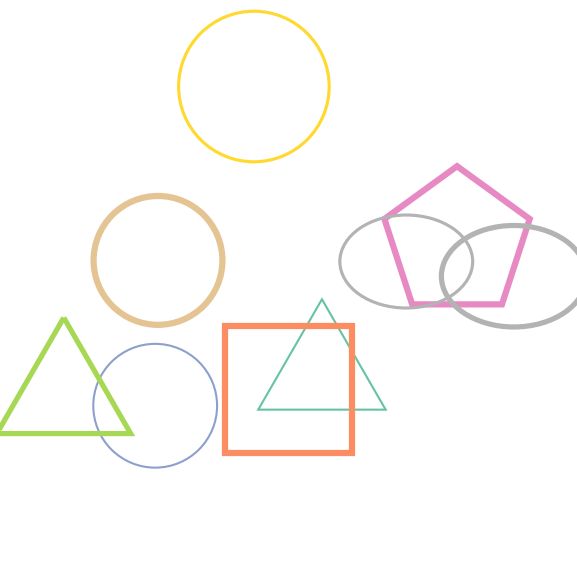[{"shape": "triangle", "thickness": 1, "radius": 0.64, "center": [0.557, 0.353]}, {"shape": "square", "thickness": 3, "radius": 0.55, "center": [0.5, 0.324]}, {"shape": "circle", "thickness": 1, "radius": 0.54, "center": [0.269, 0.297]}, {"shape": "pentagon", "thickness": 3, "radius": 0.66, "center": [0.791, 0.579]}, {"shape": "triangle", "thickness": 2.5, "radius": 0.67, "center": [0.11, 0.315]}, {"shape": "circle", "thickness": 1.5, "radius": 0.65, "center": [0.44, 0.849]}, {"shape": "circle", "thickness": 3, "radius": 0.56, "center": [0.274, 0.548]}, {"shape": "oval", "thickness": 1.5, "radius": 0.58, "center": [0.704, 0.546]}, {"shape": "oval", "thickness": 2.5, "radius": 0.63, "center": [0.89, 0.521]}]